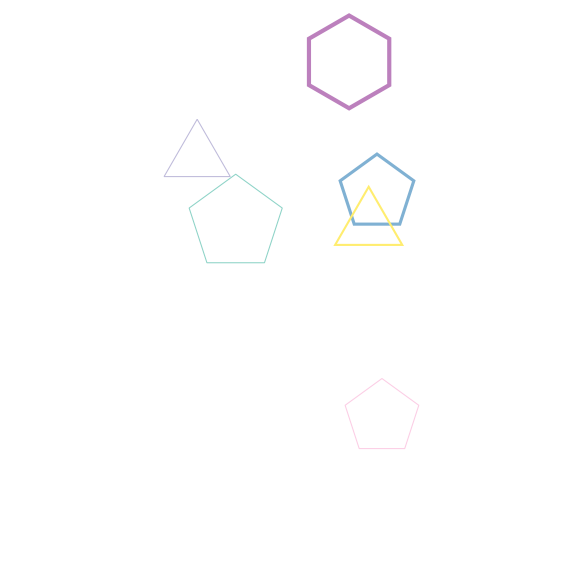[{"shape": "pentagon", "thickness": 0.5, "radius": 0.42, "center": [0.408, 0.613]}, {"shape": "triangle", "thickness": 0.5, "radius": 0.33, "center": [0.341, 0.726]}, {"shape": "pentagon", "thickness": 1.5, "radius": 0.34, "center": [0.653, 0.665]}, {"shape": "pentagon", "thickness": 0.5, "radius": 0.34, "center": [0.661, 0.277]}, {"shape": "hexagon", "thickness": 2, "radius": 0.4, "center": [0.605, 0.892]}, {"shape": "triangle", "thickness": 1, "radius": 0.34, "center": [0.638, 0.609]}]